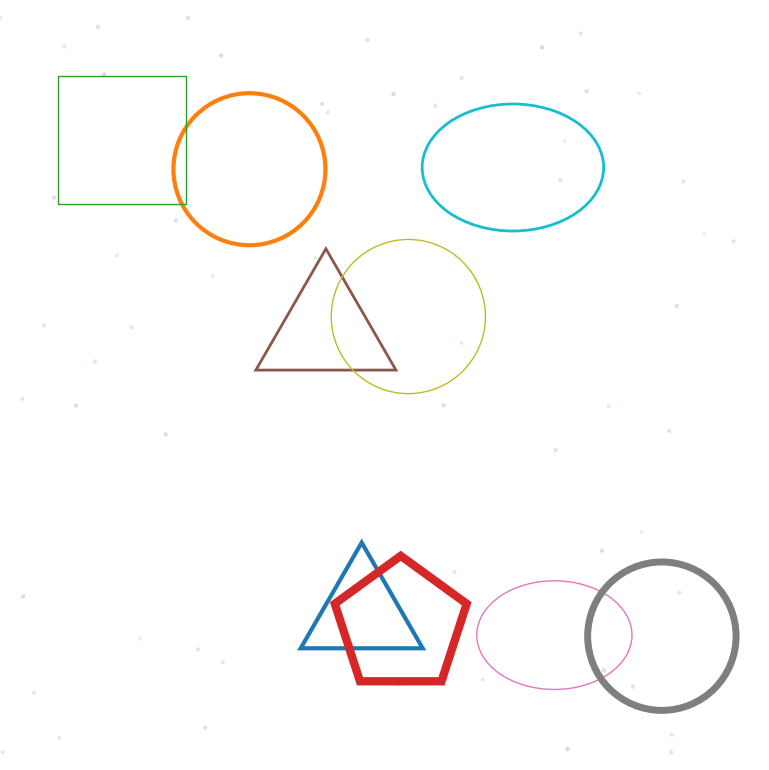[{"shape": "triangle", "thickness": 1.5, "radius": 0.46, "center": [0.47, 0.204]}, {"shape": "circle", "thickness": 1.5, "radius": 0.49, "center": [0.324, 0.78]}, {"shape": "square", "thickness": 0.5, "radius": 0.42, "center": [0.158, 0.818]}, {"shape": "pentagon", "thickness": 3, "radius": 0.45, "center": [0.52, 0.188]}, {"shape": "triangle", "thickness": 1, "radius": 0.53, "center": [0.423, 0.572]}, {"shape": "oval", "thickness": 0.5, "radius": 0.5, "center": [0.72, 0.175]}, {"shape": "circle", "thickness": 2.5, "radius": 0.48, "center": [0.86, 0.174]}, {"shape": "circle", "thickness": 0.5, "radius": 0.5, "center": [0.53, 0.589]}, {"shape": "oval", "thickness": 1, "radius": 0.59, "center": [0.666, 0.782]}]